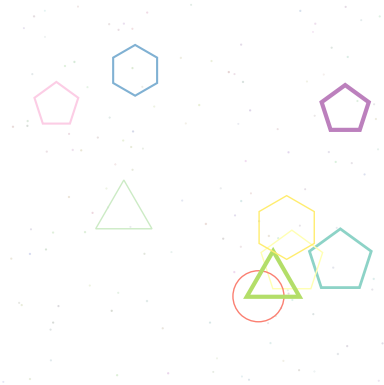[{"shape": "pentagon", "thickness": 2, "radius": 0.42, "center": [0.884, 0.321]}, {"shape": "pentagon", "thickness": 1, "radius": 0.42, "center": [0.758, 0.318]}, {"shape": "circle", "thickness": 1, "radius": 0.33, "center": [0.671, 0.23]}, {"shape": "hexagon", "thickness": 1.5, "radius": 0.33, "center": [0.351, 0.817]}, {"shape": "triangle", "thickness": 3, "radius": 0.4, "center": [0.709, 0.269]}, {"shape": "pentagon", "thickness": 1.5, "radius": 0.3, "center": [0.146, 0.727]}, {"shape": "pentagon", "thickness": 3, "radius": 0.32, "center": [0.897, 0.715]}, {"shape": "triangle", "thickness": 1, "radius": 0.42, "center": [0.322, 0.448]}, {"shape": "hexagon", "thickness": 1, "radius": 0.41, "center": [0.745, 0.409]}]